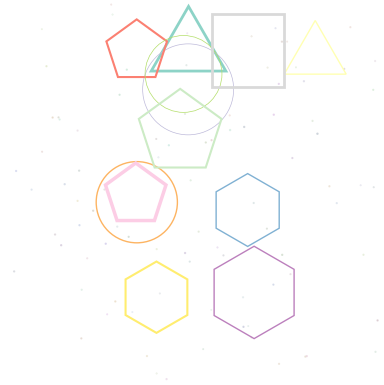[{"shape": "triangle", "thickness": 2, "radius": 0.56, "center": [0.49, 0.871]}, {"shape": "triangle", "thickness": 1, "radius": 0.46, "center": [0.819, 0.854]}, {"shape": "circle", "thickness": 0.5, "radius": 0.59, "center": [0.489, 0.768]}, {"shape": "pentagon", "thickness": 1.5, "radius": 0.41, "center": [0.355, 0.867]}, {"shape": "hexagon", "thickness": 1, "radius": 0.47, "center": [0.643, 0.455]}, {"shape": "circle", "thickness": 1, "radius": 0.53, "center": [0.355, 0.475]}, {"shape": "circle", "thickness": 0.5, "radius": 0.5, "center": [0.477, 0.808]}, {"shape": "pentagon", "thickness": 2.5, "radius": 0.41, "center": [0.353, 0.494]}, {"shape": "square", "thickness": 2, "radius": 0.47, "center": [0.644, 0.868]}, {"shape": "hexagon", "thickness": 1, "radius": 0.6, "center": [0.66, 0.24]}, {"shape": "pentagon", "thickness": 1.5, "radius": 0.56, "center": [0.468, 0.656]}, {"shape": "hexagon", "thickness": 1.5, "radius": 0.46, "center": [0.406, 0.228]}]